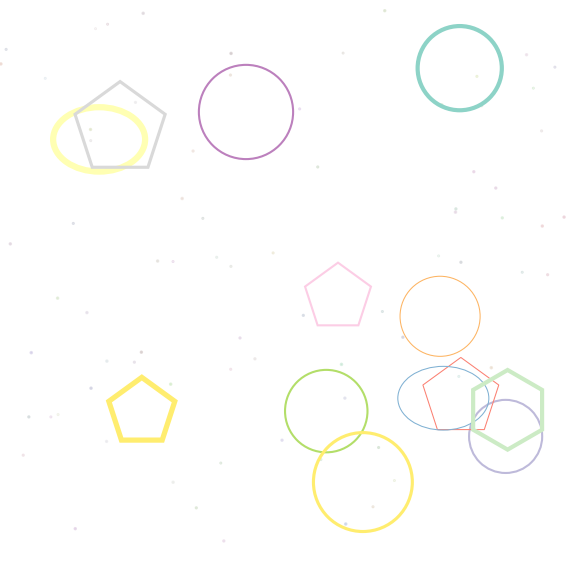[{"shape": "circle", "thickness": 2, "radius": 0.36, "center": [0.796, 0.881]}, {"shape": "oval", "thickness": 3, "radius": 0.4, "center": [0.172, 0.758]}, {"shape": "circle", "thickness": 1, "radius": 0.32, "center": [0.876, 0.243]}, {"shape": "pentagon", "thickness": 0.5, "radius": 0.35, "center": [0.798, 0.311]}, {"shape": "oval", "thickness": 0.5, "radius": 0.39, "center": [0.768, 0.31]}, {"shape": "circle", "thickness": 0.5, "radius": 0.35, "center": [0.762, 0.451]}, {"shape": "circle", "thickness": 1, "radius": 0.36, "center": [0.565, 0.287]}, {"shape": "pentagon", "thickness": 1, "radius": 0.3, "center": [0.585, 0.484]}, {"shape": "pentagon", "thickness": 1.5, "radius": 0.41, "center": [0.208, 0.776]}, {"shape": "circle", "thickness": 1, "radius": 0.41, "center": [0.426, 0.805]}, {"shape": "hexagon", "thickness": 2, "radius": 0.34, "center": [0.879, 0.29]}, {"shape": "circle", "thickness": 1.5, "radius": 0.43, "center": [0.628, 0.164]}, {"shape": "pentagon", "thickness": 2.5, "radius": 0.3, "center": [0.246, 0.286]}]